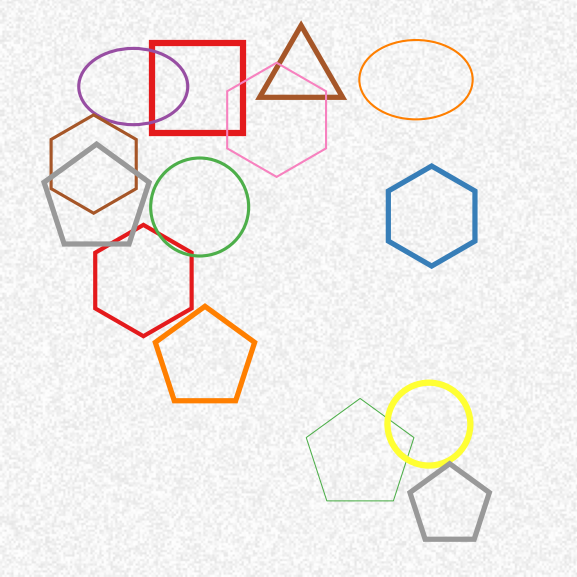[{"shape": "hexagon", "thickness": 2, "radius": 0.48, "center": [0.248, 0.513]}, {"shape": "square", "thickness": 3, "radius": 0.39, "center": [0.342, 0.847]}, {"shape": "hexagon", "thickness": 2.5, "radius": 0.43, "center": [0.747, 0.625]}, {"shape": "circle", "thickness": 1.5, "radius": 0.42, "center": [0.346, 0.641]}, {"shape": "pentagon", "thickness": 0.5, "radius": 0.49, "center": [0.624, 0.211]}, {"shape": "oval", "thickness": 1.5, "radius": 0.47, "center": [0.231, 0.849]}, {"shape": "oval", "thickness": 1, "radius": 0.49, "center": [0.72, 0.861]}, {"shape": "pentagon", "thickness": 2.5, "radius": 0.45, "center": [0.355, 0.378]}, {"shape": "circle", "thickness": 3, "radius": 0.36, "center": [0.743, 0.265]}, {"shape": "triangle", "thickness": 2.5, "radius": 0.41, "center": [0.521, 0.872]}, {"shape": "hexagon", "thickness": 1.5, "radius": 0.43, "center": [0.162, 0.715]}, {"shape": "hexagon", "thickness": 1, "radius": 0.49, "center": [0.479, 0.792]}, {"shape": "pentagon", "thickness": 2.5, "radius": 0.36, "center": [0.779, 0.124]}, {"shape": "pentagon", "thickness": 2.5, "radius": 0.48, "center": [0.167, 0.654]}]